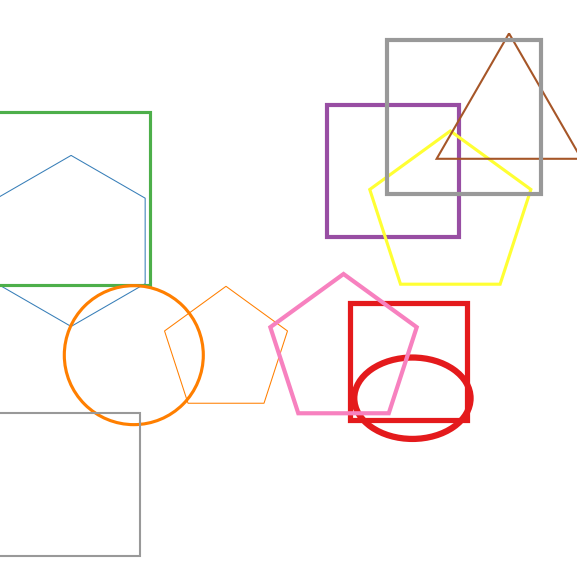[{"shape": "square", "thickness": 2.5, "radius": 0.51, "center": [0.707, 0.373]}, {"shape": "oval", "thickness": 3, "radius": 0.5, "center": [0.714, 0.31]}, {"shape": "hexagon", "thickness": 0.5, "radius": 0.74, "center": [0.123, 0.582]}, {"shape": "square", "thickness": 1.5, "radius": 0.75, "center": [0.11, 0.655]}, {"shape": "square", "thickness": 2, "radius": 0.57, "center": [0.68, 0.703]}, {"shape": "pentagon", "thickness": 0.5, "radius": 0.56, "center": [0.391, 0.391]}, {"shape": "circle", "thickness": 1.5, "radius": 0.6, "center": [0.232, 0.384]}, {"shape": "pentagon", "thickness": 1.5, "radius": 0.73, "center": [0.78, 0.626]}, {"shape": "triangle", "thickness": 1, "radius": 0.72, "center": [0.881, 0.797]}, {"shape": "pentagon", "thickness": 2, "radius": 0.67, "center": [0.595, 0.391]}, {"shape": "square", "thickness": 2, "radius": 0.67, "center": [0.803, 0.797]}, {"shape": "square", "thickness": 1, "radius": 0.62, "center": [0.12, 0.16]}]